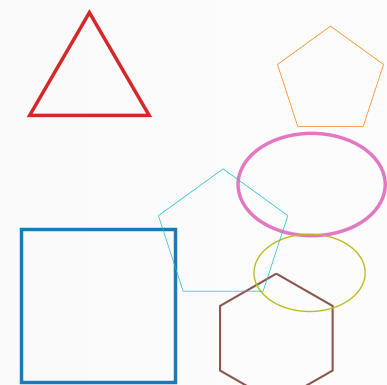[{"shape": "square", "thickness": 2.5, "radius": 0.99, "center": [0.253, 0.207]}, {"shape": "pentagon", "thickness": 0.5, "radius": 0.72, "center": [0.853, 0.788]}, {"shape": "triangle", "thickness": 2.5, "radius": 0.89, "center": [0.231, 0.789]}, {"shape": "hexagon", "thickness": 1.5, "radius": 0.84, "center": [0.713, 0.121]}, {"shape": "oval", "thickness": 2.5, "radius": 0.95, "center": [0.804, 0.521]}, {"shape": "oval", "thickness": 1, "radius": 0.72, "center": [0.799, 0.291]}, {"shape": "pentagon", "thickness": 0.5, "radius": 0.88, "center": [0.576, 0.386]}]